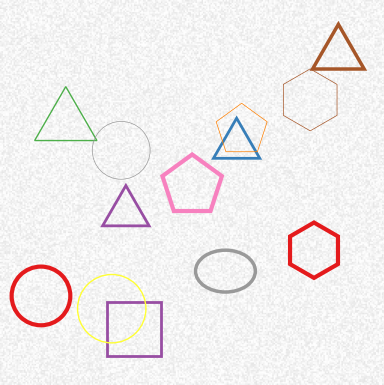[{"shape": "circle", "thickness": 3, "radius": 0.38, "center": [0.106, 0.231]}, {"shape": "hexagon", "thickness": 3, "radius": 0.36, "center": [0.816, 0.35]}, {"shape": "triangle", "thickness": 2, "radius": 0.35, "center": [0.615, 0.624]}, {"shape": "triangle", "thickness": 1, "radius": 0.47, "center": [0.171, 0.682]}, {"shape": "square", "thickness": 2, "radius": 0.35, "center": [0.347, 0.146]}, {"shape": "triangle", "thickness": 2, "radius": 0.35, "center": [0.327, 0.448]}, {"shape": "pentagon", "thickness": 0.5, "radius": 0.35, "center": [0.628, 0.662]}, {"shape": "circle", "thickness": 1, "radius": 0.44, "center": [0.29, 0.198]}, {"shape": "hexagon", "thickness": 0.5, "radius": 0.4, "center": [0.806, 0.741]}, {"shape": "triangle", "thickness": 2.5, "radius": 0.39, "center": [0.879, 0.859]}, {"shape": "pentagon", "thickness": 3, "radius": 0.41, "center": [0.499, 0.518]}, {"shape": "oval", "thickness": 2.5, "radius": 0.39, "center": [0.586, 0.296]}, {"shape": "circle", "thickness": 0.5, "radius": 0.38, "center": [0.315, 0.61]}]